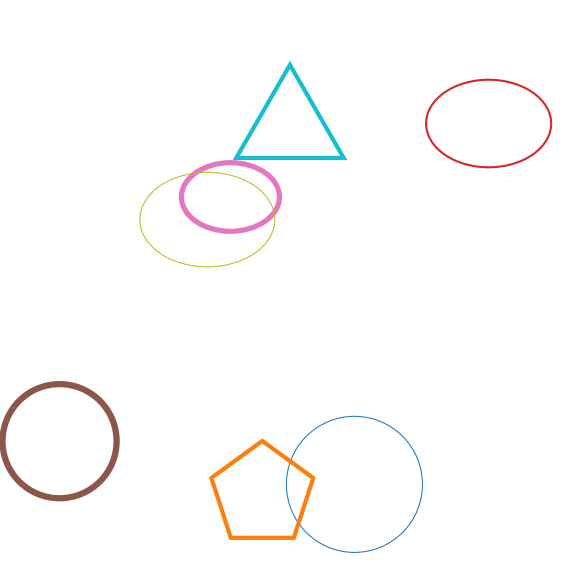[{"shape": "circle", "thickness": 0.5, "radius": 0.59, "center": [0.614, 0.16]}, {"shape": "pentagon", "thickness": 2, "radius": 0.46, "center": [0.454, 0.143]}, {"shape": "oval", "thickness": 1, "radius": 0.54, "center": [0.846, 0.785]}, {"shape": "circle", "thickness": 3, "radius": 0.49, "center": [0.103, 0.235]}, {"shape": "oval", "thickness": 2.5, "radius": 0.42, "center": [0.399, 0.658]}, {"shape": "oval", "thickness": 0.5, "radius": 0.58, "center": [0.359, 0.619]}, {"shape": "triangle", "thickness": 2, "radius": 0.54, "center": [0.502, 0.779]}]